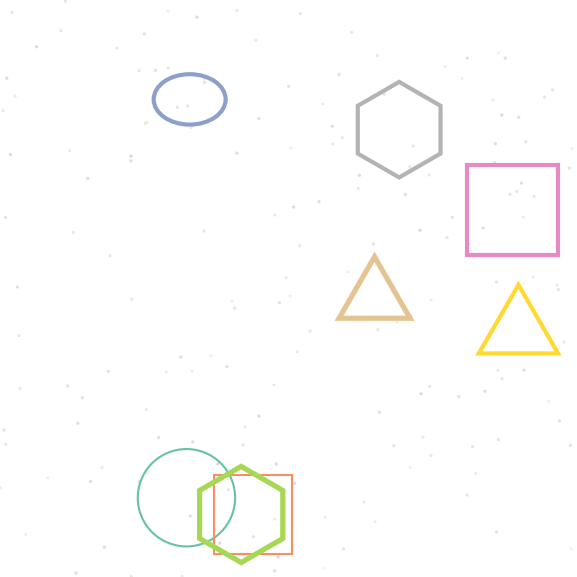[{"shape": "circle", "thickness": 1, "radius": 0.42, "center": [0.323, 0.137]}, {"shape": "square", "thickness": 1, "radius": 0.34, "center": [0.438, 0.108]}, {"shape": "oval", "thickness": 2, "radius": 0.31, "center": [0.328, 0.827]}, {"shape": "square", "thickness": 2, "radius": 0.39, "center": [0.887, 0.635]}, {"shape": "hexagon", "thickness": 2.5, "radius": 0.42, "center": [0.418, 0.108]}, {"shape": "triangle", "thickness": 2, "radius": 0.4, "center": [0.898, 0.427]}, {"shape": "triangle", "thickness": 2.5, "radius": 0.36, "center": [0.649, 0.484]}, {"shape": "hexagon", "thickness": 2, "radius": 0.41, "center": [0.691, 0.775]}]